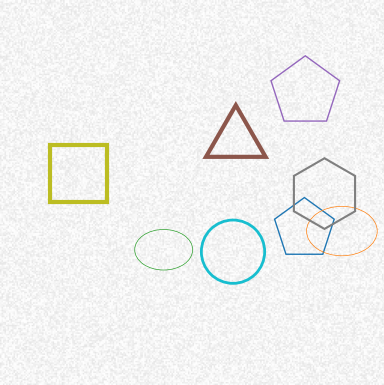[{"shape": "pentagon", "thickness": 1, "radius": 0.41, "center": [0.791, 0.405]}, {"shape": "oval", "thickness": 0.5, "radius": 0.46, "center": [0.888, 0.4]}, {"shape": "oval", "thickness": 0.5, "radius": 0.38, "center": [0.425, 0.351]}, {"shape": "pentagon", "thickness": 1, "radius": 0.47, "center": [0.793, 0.761]}, {"shape": "triangle", "thickness": 3, "radius": 0.45, "center": [0.612, 0.637]}, {"shape": "hexagon", "thickness": 1.5, "radius": 0.46, "center": [0.843, 0.497]}, {"shape": "square", "thickness": 3, "radius": 0.37, "center": [0.204, 0.549]}, {"shape": "circle", "thickness": 2, "radius": 0.41, "center": [0.605, 0.346]}]